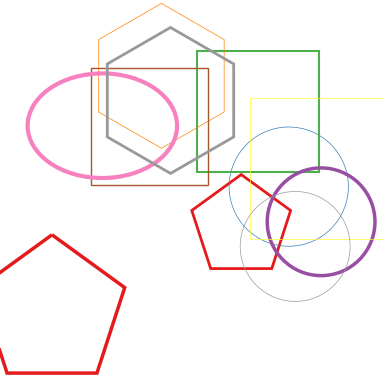[{"shape": "pentagon", "thickness": 2.5, "radius": 0.99, "center": [0.135, 0.192]}, {"shape": "pentagon", "thickness": 2, "radius": 0.67, "center": [0.627, 0.412]}, {"shape": "circle", "thickness": 0.5, "radius": 0.77, "center": [0.75, 0.515]}, {"shape": "square", "thickness": 1.5, "radius": 0.79, "center": [0.67, 0.71]}, {"shape": "circle", "thickness": 2.5, "radius": 0.7, "center": [0.834, 0.424]}, {"shape": "hexagon", "thickness": 0.5, "radius": 0.94, "center": [0.419, 0.803]}, {"shape": "square", "thickness": 0.5, "radius": 0.91, "center": [0.833, 0.562]}, {"shape": "square", "thickness": 1, "radius": 0.76, "center": [0.388, 0.672]}, {"shape": "oval", "thickness": 3, "radius": 0.97, "center": [0.266, 0.673]}, {"shape": "hexagon", "thickness": 2, "radius": 0.95, "center": [0.443, 0.739]}, {"shape": "circle", "thickness": 0.5, "radius": 0.71, "center": [0.767, 0.36]}]